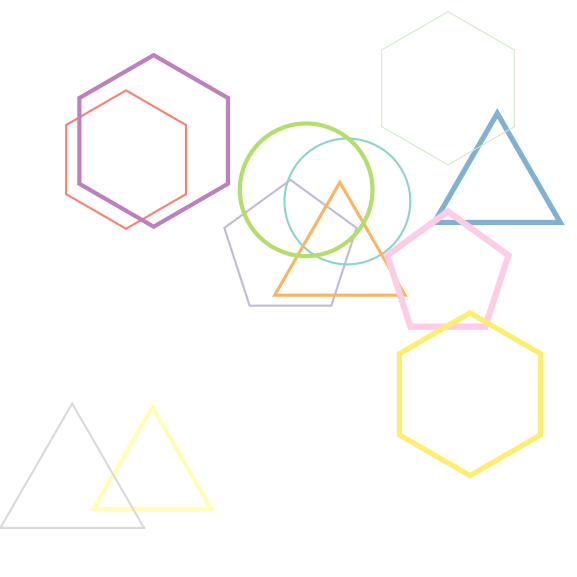[{"shape": "circle", "thickness": 1, "radius": 0.54, "center": [0.602, 0.65]}, {"shape": "triangle", "thickness": 2, "radius": 0.59, "center": [0.264, 0.177]}, {"shape": "pentagon", "thickness": 1, "radius": 0.6, "center": [0.503, 0.567]}, {"shape": "hexagon", "thickness": 1, "radius": 0.6, "center": [0.218, 0.723]}, {"shape": "triangle", "thickness": 2.5, "radius": 0.63, "center": [0.861, 0.677]}, {"shape": "triangle", "thickness": 1.5, "radius": 0.65, "center": [0.589, 0.553]}, {"shape": "circle", "thickness": 2, "radius": 0.57, "center": [0.53, 0.67]}, {"shape": "pentagon", "thickness": 3, "radius": 0.55, "center": [0.775, 0.523]}, {"shape": "triangle", "thickness": 1, "radius": 0.72, "center": [0.125, 0.157]}, {"shape": "hexagon", "thickness": 2, "radius": 0.74, "center": [0.266, 0.755]}, {"shape": "hexagon", "thickness": 0.5, "radius": 0.66, "center": [0.776, 0.846]}, {"shape": "hexagon", "thickness": 2.5, "radius": 0.7, "center": [0.814, 0.316]}]